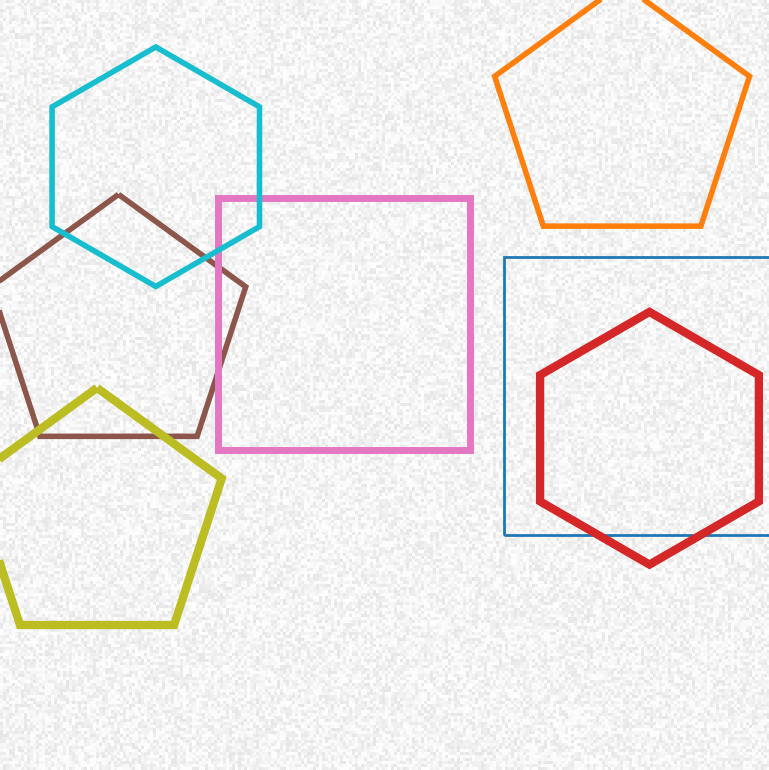[{"shape": "square", "thickness": 1, "radius": 0.9, "center": [0.834, 0.486]}, {"shape": "pentagon", "thickness": 2, "radius": 0.87, "center": [0.808, 0.847]}, {"shape": "hexagon", "thickness": 3, "radius": 0.82, "center": [0.843, 0.431]}, {"shape": "pentagon", "thickness": 2, "radius": 0.87, "center": [0.154, 0.574]}, {"shape": "square", "thickness": 2.5, "radius": 0.82, "center": [0.447, 0.58]}, {"shape": "pentagon", "thickness": 3, "radius": 0.85, "center": [0.126, 0.326]}, {"shape": "hexagon", "thickness": 2, "radius": 0.78, "center": [0.202, 0.783]}]